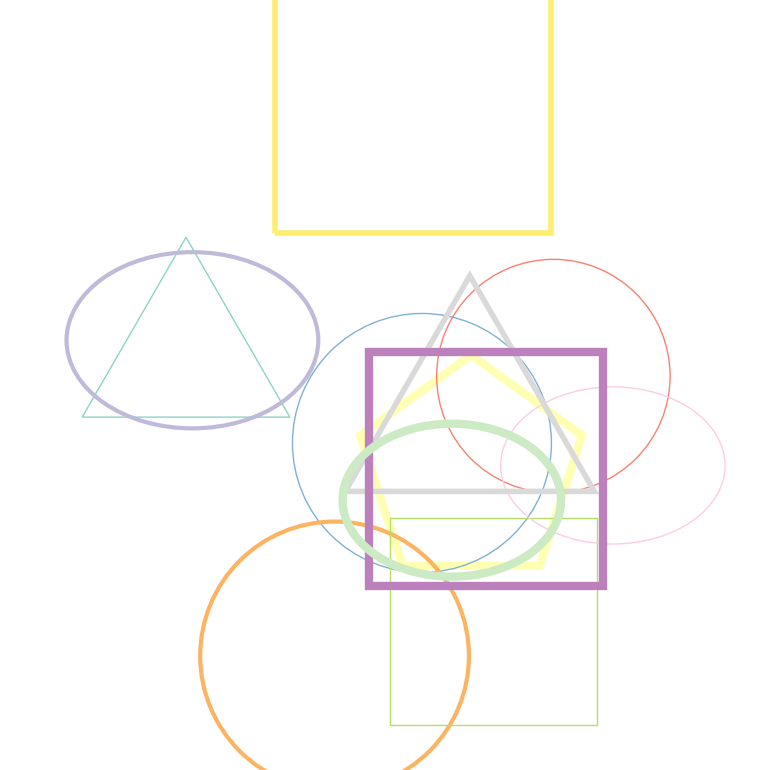[{"shape": "triangle", "thickness": 0.5, "radius": 0.78, "center": [0.242, 0.536]}, {"shape": "pentagon", "thickness": 3, "radius": 0.76, "center": [0.612, 0.388]}, {"shape": "oval", "thickness": 1.5, "radius": 0.82, "center": [0.25, 0.558]}, {"shape": "circle", "thickness": 0.5, "radius": 0.76, "center": [0.719, 0.512]}, {"shape": "circle", "thickness": 0.5, "radius": 0.84, "center": [0.548, 0.425]}, {"shape": "circle", "thickness": 1.5, "radius": 0.87, "center": [0.435, 0.148]}, {"shape": "square", "thickness": 0.5, "radius": 0.67, "center": [0.641, 0.193]}, {"shape": "oval", "thickness": 0.5, "radius": 0.73, "center": [0.796, 0.396]}, {"shape": "triangle", "thickness": 2, "radius": 0.93, "center": [0.61, 0.455]}, {"shape": "square", "thickness": 3, "radius": 0.76, "center": [0.631, 0.391]}, {"shape": "oval", "thickness": 3, "radius": 0.71, "center": [0.587, 0.35]}, {"shape": "square", "thickness": 2, "radius": 0.89, "center": [0.536, 0.877]}]